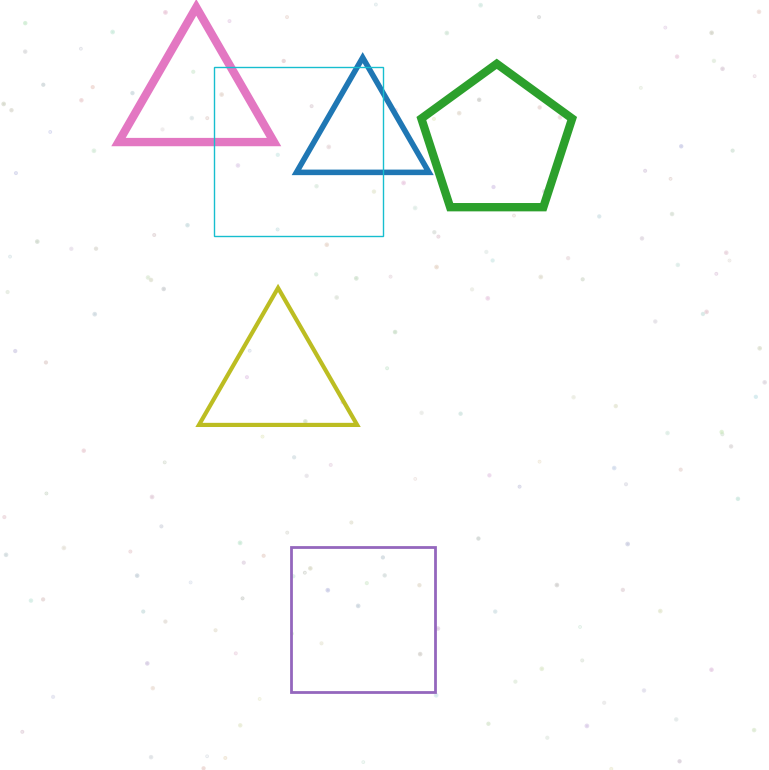[{"shape": "triangle", "thickness": 2, "radius": 0.5, "center": [0.471, 0.826]}, {"shape": "pentagon", "thickness": 3, "radius": 0.51, "center": [0.645, 0.814]}, {"shape": "square", "thickness": 1, "radius": 0.47, "center": [0.471, 0.195]}, {"shape": "triangle", "thickness": 3, "radius": 0.58, "center": [0.255, 0.874]}, {"shape": "triangle", "thickness": 1.5, "radius": 0.59, "center": [0.361, 0.507]}, {"shape": "square", "thickness": 0.5, "radius": 0.55, "center": [0.388, 0.803]}]